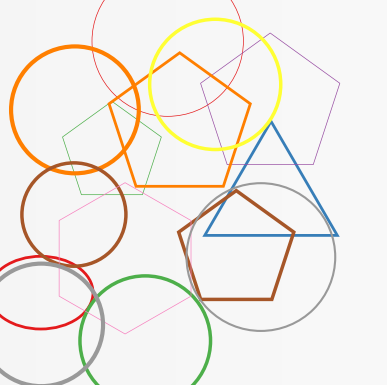[{"shape": "oval", "thickness": 2, "radius": 0.67, "center": [0.105, 0.24]}, {"shape": "circle", "thickness": 0.5, "radius": 0.98, "center": [0.433, 0.893]}, {"shape": "triangle", "thickness": 2, "radius": 0.99, "center": [0.699, 0.487]}, {"shape": "pentagon", "thickness": 0.5, "radius": 0.67, "center": [0.289, 0.603]}, {"shape": "circle", "thickness": 2.5, "radius": 0.84, "center": [0.375, 0.115]}, {"shape": "pentagon", "thickness": 0.5, "radius": 0.94, "center": [0.697, 0.725]}, {"shape": "circle", "thickness": 3, "radius": 0.82, "center": [0.193, 0.715]}, {"shape": "pentagon", "thickness": 2, "radius": 0.96, "center": [0.464, 0.671]}, {"shape": "circle", "thickness": 2.5, "radius": 0.85, "center": [0.555, 0.781]}, {"shape": "circle", "thickness": 2.5, "radius": 0.67, "center": [0.191, 0.443]}, {"shape": "pentagon", "thickness": 2.5, "radius": 0.78, "center": [0.61, 0.349]}, {"shape": "hexagon", "thickness": 0.5, "radius": 0.98, "center": [0.323, 0.329]}, {"shape": "circle", "thickness": 3, "radius": 0.8, "center": [0.107, 0.156]}, {"shape": "circle", "thickness": 1.5, "radius": 0.96, "center": [0.673, 0.332]}]